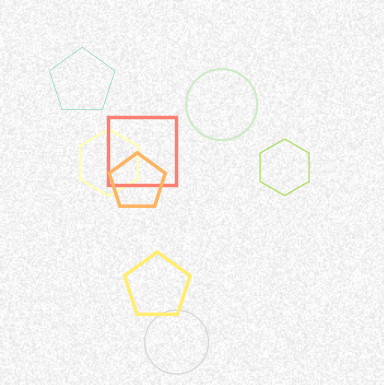[{"shape": "pentagon", "thickness": 0.5, "radius": 0.45, "center": [0.214, 0.788]}, {"shape": "hexagon", "thickness": 1.5, "radius": 0.43, "center": [0.283, 0.578]}, {"shape": "square", "thickness": 2.5, "radius": 0.44, "center": [0.369, 0.608]}, {"shape": "pentagon", "thickness": 2.5, "radius": 0.38, "center": [0.357, 0.526]}, {"shape": "hexagon", "thickness": 1, "radius": 0.37, "center": [0.739, 0.565]}, {"shape": "circle", "thickness": 1, "radius": 0.42, "center": [0.459, 0.111]}, {"shape": "circle", "thickness": 1.5, "radius": 0.46, "center": [0.576, 0.728]}, {"shape": "pentagon", "thickness": 2.5, "radius": 0.45, "center": [0.409, 0.256]}]